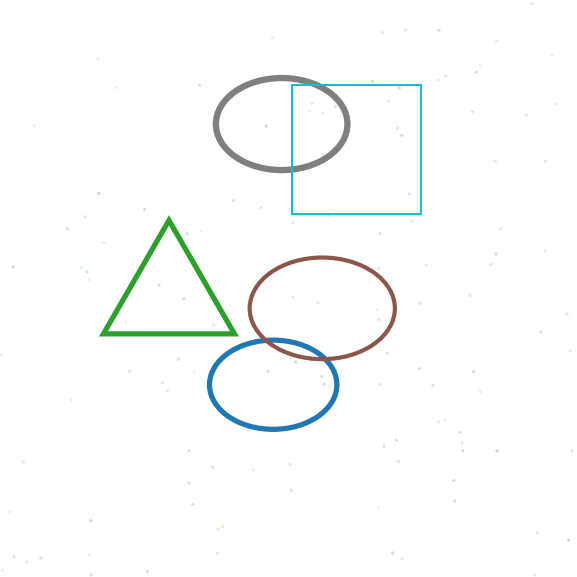[{"shape": "oval", "thickness": 2.5, "radius": 0.55, "center": [0.473, 0.333]}, {"shape": "triangle", "thickness": 2.5, "radius": 0.65, "center": [0.293, 0.487]}, {"shape": "oval", "thickness": 2, "radius": 0.63, "center": [0.558, 0.465]}, {"shape": "oval", "thickness": 3, "radius": 0.57, "center": [0.488, 0.784]}, {"shape": "square", "thickness": 1, "radius": 0.56, "center": [0.617, 0.74]}]